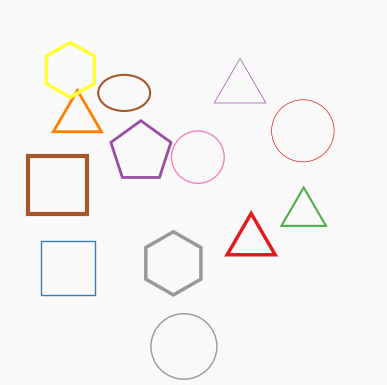[{"shape": "circle", "thickness": 0.5, "radius": 0.4, "center": [0.782, 0.66]}, {"shape": "triangle", "thickness": 2.5, "radius": 0.36, "center": [0.648, 0.374]}, {"shape": "square", "thickness": 1, "radius": 0.35, "center": [0.174, 0.303]}, {"shape": "triangle", "thickness": 1.5, "radius": 0.33, "center": [0.784, 0.447]}, {"shape": "triangle", "thickness": 0.5, "radius": 0.39, "center": [0.62, 0.771]}, {"shape": "pentagon", "thickness": 2, "radius": 0.41, "center": [0.364, 0.605]}, {"shape": "triangle", "thickness": 2, "radius": 0.36, "center": [0.2, 0.694]}, {"shape": "hexagon", "thickness": 2.5, "radius": 0.36, "center": [0.181, 0.818]}, {"shape": "square", "thickness": 3, "radius": 0.38, "center": [0.148, 0.519]}, {"shape": "oval", "thickness": 1.5, "radius": 0.34, "center": [0.32, 0.759]}, {"shape": "circle", "thickness": 1, "radius": 0.34, "center": [0.511, 0.592]}, {"shape": "circle", "thickness": 1, "radius": 0.43, "center": [0.475, 0.1]}, {"shape": "hexagon", "thickness": 2.5, "radius": 0.41, "center": [0.447, 0.316]}]